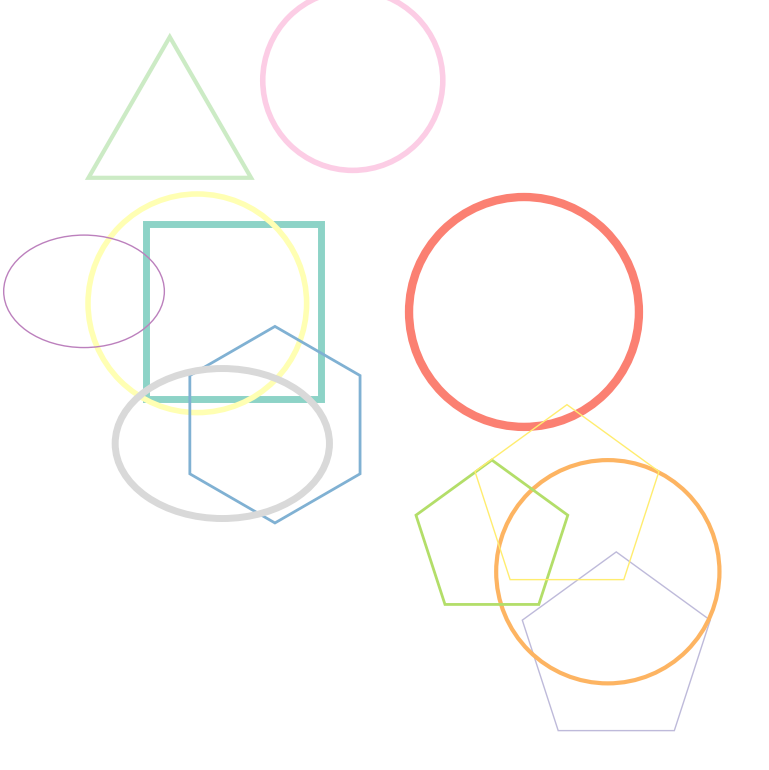[{"shape": "square", "thickness": 2.5, "radius": 0.57, "center": [0.303, 0.596]}, {"shape": "circle", "thickness": 2, "radius": 0.71, "center": [0.256, 0.606]}, {"shape": "pentagon", "thickness": 0.5, "radius": 0.64, "center": [0.8, 0.155]}, {"shape": "circle", "thickness": 3, "radius": 0.75, "center": [0.681, 0.595]}, {"shape": "hexagon", "thickness": 1, "radius": 0.64, "center": [0.357, 0.448]}, {"shape": "circle", "thickness": 1.5, "radius": 0.72, "center": [0.789, 0.257]}, {"shape": "pentagon", "thickness": 1, "radius": 0.52, "center": [0.639, 0.299]}, {"shape": "circle", "thickness": 2, "radius": 0.58, "center": [0.458, 0.896]}, {"shape": "oval", "thickness": 2.5, "radius": 0.7, "center": [0.289, 0.424]}, {"shape": "oval", "thickness": 0.5, "radius": 0.52, "center": [0.109, 0.622]}, {"shape": "triangle", "thickness": 1.5, "radius": 0.61, "center": [0.221, 0.83]}, {"shape": "pentagon", "thickness": 0.5, "radius": 0.63, "center": [0.736, 0.349]}]